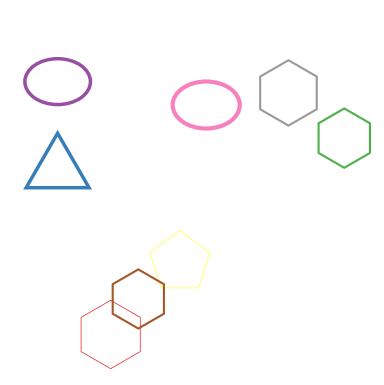[{"shape": "hexagon", "thickness": 0.5, "radius": 0.44, "center": [0.287, 0.131]}, {"shape": "triangle", "thickness": 2.5, "radius": 0.47, "center": [0.15, 0.56]}, {"shape": "hexagon", "thickness": 1.5, "radius": 0.39, "center": [0.894, 0.641]}, {"shape": "oval", "thickness": 2.5, "radius": 0.43, "center": [0.15, 0.788]}, {"shape": "pentagon", "thickness": 0.5, "radius": 0.41, "center": [0.467, 0.319]}, {"shape": "hexagon", "thickness": 1.5, "radius": 0.38, "center": [0.359, 0.223]}, {"shape": "oval", "thickness": 3, "radius": 0.44, "center": [0.536, 0.727]}, {"shape": "hexagon", "thickness": 1.5, "radius": 0.42, "center": [0.749, 0.759]}]